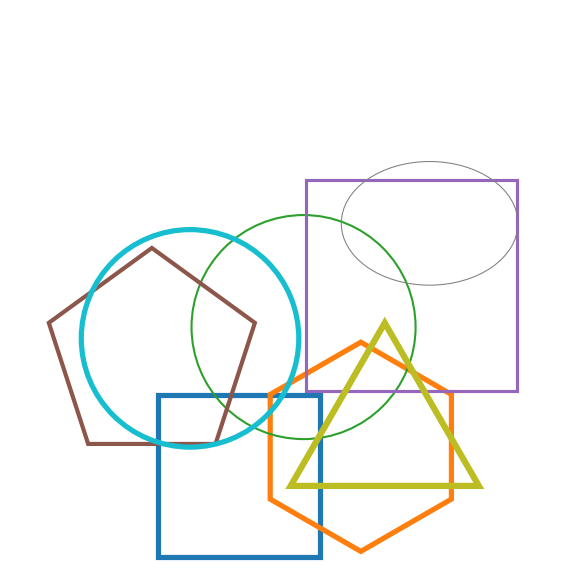[{"shape": "square", "thickness": 2.5, "radius": 0.7, "center": [0.413, 0.175]}, {"shape": "hexagon", "thickness": 2.5, "radius": 0.91, "center": [0.625, 0.225]}, {"shape": "circle", "thickness": 1, "radius": 0.97, "center": [0.526, 0.433]}, {"shape": "square", "thickness": 1.5, "radius": 0.91, "center": [0.712, 0.505]}, {"shape": "pentagon", "thickness": 2, "radius": 0.94, "center": [0.263, 0.382]}, {"shape": "oval", "thickness": 0.5, "radius": 0.76, "center": [0.744, 0.612]}, {"shape": "triangle", "thickness": 3, "radius": 0.94, "center": [0.666, 0.252]}, {"shape": "circle", "thickness": 2.5, "radius": 0.94, "center": [0.329, 0.413]}]